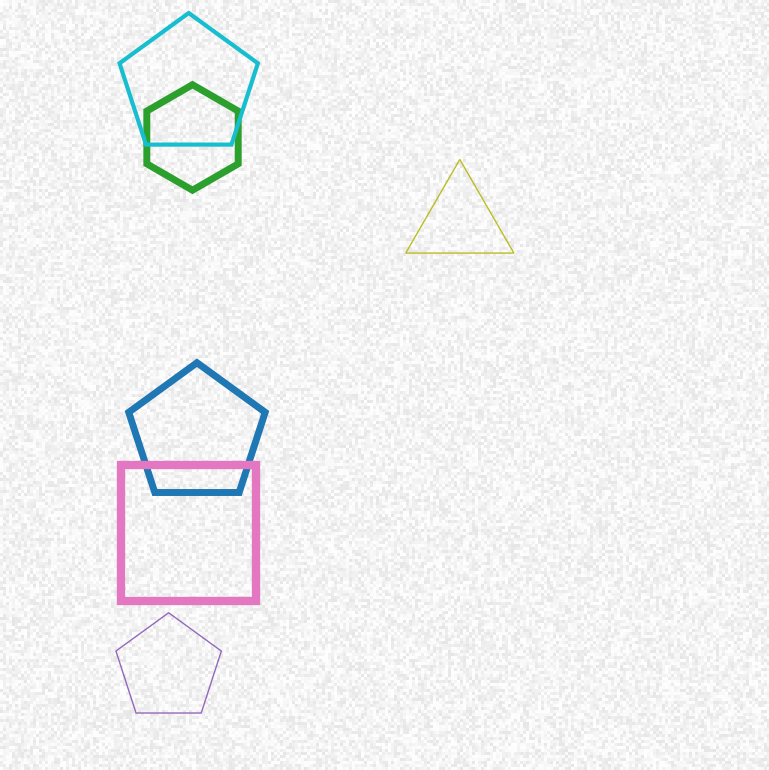[{"shape": "pentagon", "thickness": 2.5, "radius": 0.47, "center": [0.256, 0.436]}, {"shape": "hexagon", "thickness": 2.5, "radius": 0.34, "center": [0.25, 0.821]}, {"shape": "pentagon", "thickness": 0.5, "radius": 0.36, "center": [0.219, 0.132]}, {"shape": "square", "thickness": 3, "radius": 0.44, "center": [0.245, 0.308]}, {"shape": "triangle", "thickness": 0.5, "radius": 0.41, "center": [0.597, 0.712]}, {"shape": "pentagon", "thickness": 1.5, "radius": 0.47, "center": [0.245, 0.889]}]